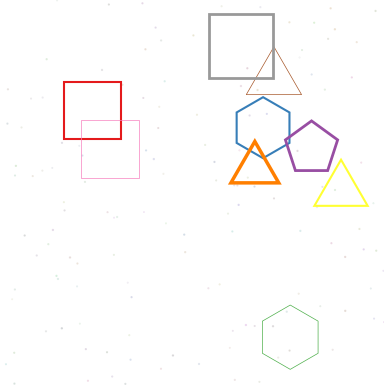[{"shape": "square", "thickness": 1.5, "radius": 0.37, "center": [0.24, 0.713]}, {"shape": "hexagon", "thickness": 1.5, "radius": 0.4, "center": [0.683, 0.668]}, {"shape": "hexagon", "thickness": 0.5, "radius": 0.42, "center": [0.754, 0.124]}, {"shape": "pentagon", "thickness": 2, "radius": 0.36, "center": [0.809, 0.615]}, {"shape": "triangle", "thickness": 2.5, "radius": 0.36, "center": [0.662, 0.561]}, {"shape": "triangle", "thickness": 1.5, "radius": 0.4, "center": [0.886, 0.505]}, {"shape": "triangle", "thickness": 0.5, "radius": 0.41, "center": [0.711, 0.796]}, {"shape": "square", "thickness": 0.5, "radius": 0.37, "center": [0.285, 0.612]}, {"shape": "square", "thickness": 2, "radius": 0.41, "center": [0.625, 0.88]}]